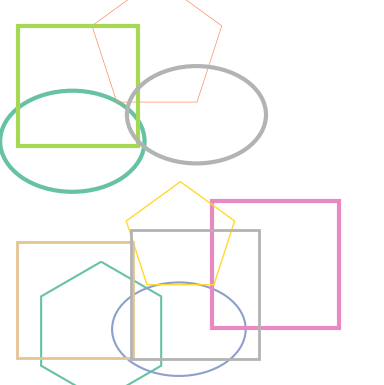[{"shape": "hexagon", "thickness": 1.5, "radius": 0.9, "center": [0.263, 0.14]}, {"shape": "oval", "thickness": 3, "radius": 0.94, "center": [0.188, 0.633]}, {"shape": "pentagon", "thickness": 0.5, "radius": 0.89, "center": [0.408, 0.878]}, {"shape": "oval", "thickness": 1.5, "radius": 0.87, "center": [0.465, 0.145]}, {"shape": "square", "thickness": 3, "radius": 0.83, "center": [0.716, 0.312]}, {"shape": "square", "thickness": 3, "radius": 0.78, "center": [0.202, 0.777]}, {"shape": "pentagon", "thickness": 1, "radius": 0.74, "center": [0.469, 0.38]}, {"shape": "square", "thickness": 2, "radius": 0.75, "center": [0.194, 0.22]}, {"shape": "square", "thickness": 2, "radius": 0.83, "center": [0.506, 0.235]}, {"shape": "oval", "thickness": 3, "radius": 0.9, "center": [0.51, 0.702]}]